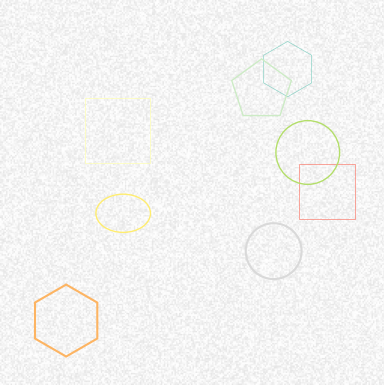[{"shape": "hexagon", "thickness": 0.5, "radius": 0.36, "center": [0.747, 0.821]}, {"shape": "square", "thickness": 0.5, "radius": 0.42, "center": [0.306, 0.661]}, {"shape": "square", "thickness": 0.5, "radius": 0.36, "center": [0.85, 0.503]}, {"shape": "hexagon", "thickness": 1.5, "radius": 0.47, "center": [0.172, 0.167]}, {"shape": "circle", "thickness": 1, "radius": 0.41, "center": [0.799, 0.604]}, {"shape": "circle", "thickness": 1.5, "radius": 0.36, "center": [0.711, 0.348]}, {"shape": "pentagon", "thickness": 1, "radius": 0.41, "center": [0.679, 0.766]}, {"shape": "oval", "thickness": 1, "radius": 0.35, "center": [0.32, 0.446]}]